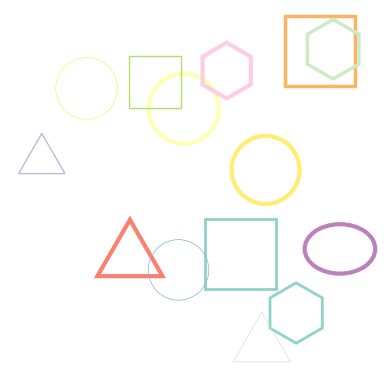[{"shape": "hexagon", "thickness": 2, "radius": 0.39, "center": [0.769, 0.187]}, {"shape": "square", "thickness": 2, "radius": 0.45, "center": [0.625, 0.341]}, {"shape": "circle", "thickness": 3, "radius": 0.45, "center": [0.477, 0.718]}, {"shape": "triangle", "thickness": 1, "radius": 0.35, "center": [0.109, 0.584]}, {"shape": "triangle", "thickness": 3, "radius": 0.49, "center": [0.337, 0.332]}, {"shape": "circle", "thickness": 0.5, "radius": 0.39, "center": [0.464, 0.299]}, {"shape": "square", "thickness": 2.5, "radius": 0.45, "center": [0.832, 0.867]}, {"shape": "square", "thickness": 1, "radius": 0.34, "center": [0.404, 0.787]}, {"shape": "hexagon", "thickness": 3, "radius": 0.36, "center": [0.589, 0.817]}, {"shape": "triangle", "thickness": 0.5, "radius": 0.43, "center": [0.68, 0.103]}, {"shape": "oval", "thickness": 3, "radius": 0.46, "center": [0.883, 0.353]}, {"shape": "hexagon", "thickness": 2.5, "radius": 0.39, "center": [0.865, 0.872]}, {"shape": "circle", "thickness": 0.5, "radius": 0.4, "center": [0.225, 0.77]}, {"shape": "circle", "thickness": 3, "radius": 0.44, "center": [0.69, 0.559]}]